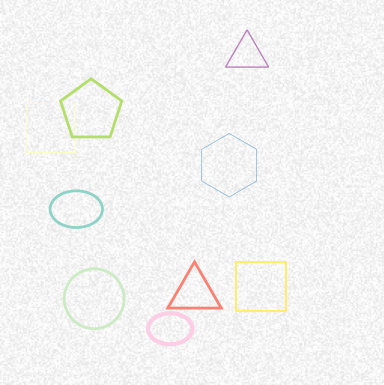[{"shape": "oval", "thickness": 2, "radius": 0.34, "center": [0.198, 0.457]}, {"shape": "square", "thickness": 0.5, "radius": 0.32, "center": [0.132, 0.67]}, {"shape": "triangle", "thickness": 2, "radius": 0.4, "center": [0.505, 0.24]}, {"shape": "hexagon", "thickness": 0.5, "radius": 0.41, "center": [0.595, 0.571]}, {"shape": "pentagon", "thickness": 2, "radius": 0.42, "center": [0.237, 0.712]}, {"shape": "oval", "thickness": 3, "radius": 0.29, "center": [0.442, 0.146]}, {"shape": "triangle", "thickness": 1, "radius": 0.32, "center": [0.642, 0.858]}, {"shape": "circle", "thickness": 2, "radius": 0.39, "center": [0.245, 0.224]}, {"shape": "square", "thickness": 1.5, "radius": 0.32, "center": [0.678, 0.256]}]